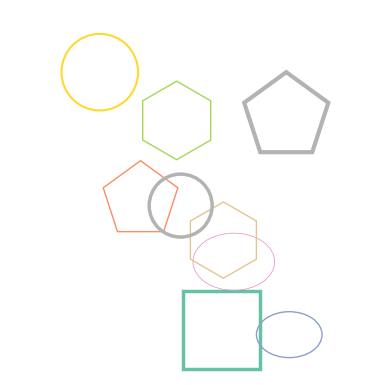[{"shape": "square", "thickness": 2.5, "radius": 0.51, "center": [0.575, 0.142]}, {"shape": "pentagon", "thickness": 1, "radius": 0.51, "center": [0.365, 0.481]}, {"shape": "oval", "thickness": 1, "radius": 0.43, "center": [0.751, 0.131]}, {"shape": "oval", "thickness": 0.5, "radius": 0.53, "center": [0.607, 0.32]}, {"shape": "hexagon", "thickness": 1, "radius": 0.51, "center": [0.459, 0.687]}, {"shape": "circle", "thickness": 1.5, "radius": 0.5, "center": [0.259, 0.813]}, {"shape": "hexagon", "thickness": 1, "radius": 0.5, "center": [0.58, 0.376]}, {"shape": "pentagon", "thickness": 3, "radius": 0.57, "center": [0.744, 0.698]}, {"shape": "circle", "thickness": 2.5, "radius": 0.41, "center": [0.469, 0.466]}]